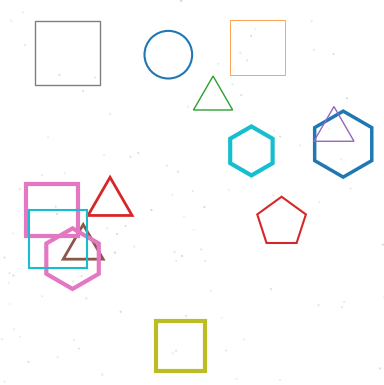[{"shape": "hexagon", "thickness": 2.5, "radius": 0.43, "center": [0.891, 0.626]}, {"shape": "circle", "thickness": 1.5, "radius": 0.31, "center": [0.437, 0.858]}, {"shape": "square", "thickness": 0.5, "radius": 0.36, "center": [0.669, 0.877]}, {"shape": "triangle", "thickness": 1, "radius": 0.29, "center": [0.553, 0.744]}, {"shape": "triangle", "thickness": 2, "radius": 0.33, "center": [0.286, 0.473]}, {"shape": "pentagon", "thickness": 1.5, "radius": 0.33, "center": [0.731, 0.423]}, {"shape": "triangle", "thickness": 1, "radius": 0.3, "center": [0.867, 0.663]}, {"shape": "triangle", "thickness": 2, "radius": 0.3, "center": [0.216, 0.357]}, {"shape": "square", "thickness": 3, "radius": 0.34, "center": [0.135, 0.454]}, {"shape": "hexagon", "thickness": 3, "radius": 0.39, "center": [0.188, 0.328]}, {"shape": "square", "thickness": 1, "radius": 0.42, "center": [0.175, 0.862]}, {"shape": "square", "thickness": 3, "radius": 0.32, "center": [0.469, 0.102]}, {"shape": "square", "thickness": 1.5, "radius": 0.38, "center": [0.15, 0.379]}, {"shape": "hexagon", "thickness": 3, "radius": 0.32, "center": [0.653, 0.608]}]